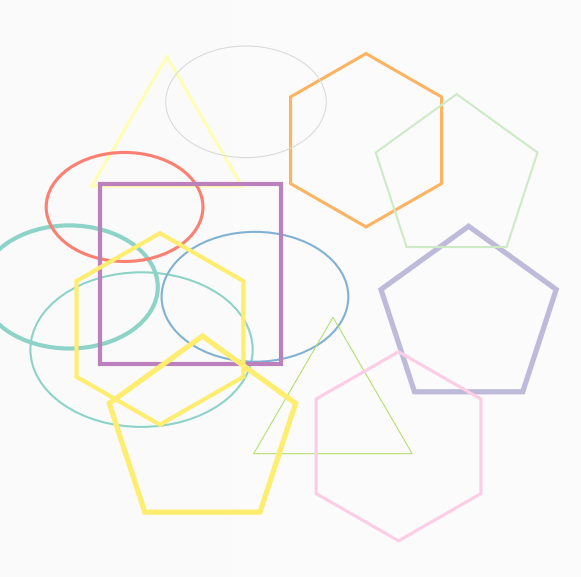[{"shape": "oval", "thickness": 2, "radius": 0.76, "center": [0.119, 0.502]}, {"shape": "oval", "thickness": 1, "radius": 0.96, "center": [0.243, 0.394]}, {"shape": "triangle", "thickness": 1.5, "radius": 0.75, "center": [0.287, 0.752]}, {"shape": "pentagon", "thickness": 2.5, "radius": 0.79, "center": [0.806, 0.449]}, {"shape": "oval", "thickness": 1.5, "radius": 0.67, "center": [0.214, 0.641]}, {"shape": "oval", "thickness": 1, "radius": 0.8, "center": [0.439, 0.485]}, {"shape": "hexagon", "thickness": 1.5, "radius": 0.75, "center": [0.63, 0.756]}, {"shape": "triangle", "thickness": 0.5, "radius": 0.79, "center": [0.573, 0.292]}, {"shape": "hexagon", "thickness": 1.5, "radius": 0.82, "center": [0.686, 0.226]}, {"shape": "oval", "thickness": 0.5, "radius": 0.69, "center": [0.423, 0.823]}, {"shape": "square", "thickness": 2, "radius": 0.78, "center": [0.328, 0.524]}, {"shape": "pentagon", "thickness": 1, "radius": 0.73, "center": [0.786, 0.69]}, {"shape": "pentagon", "thickness": 2.5, "radius": 0.84, "center": [0.348, 0.249]}, {"shape": "hexagon", "thickness": 2, "radius": 0.83, "center": [0.275, 0.43]}]